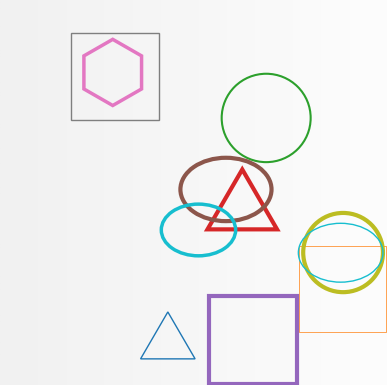[{"shape": "triangle", "thickness": 1, "radius": 0.41, "center": [0.433, 0.109]}, {"shape": "square", "thickness": 0.5, "radius": 0.56, "center": [0.884, 0.249]}, {"shape": "circle", "thickness": 1.5, "radius": 0.57, "center": [0.687, 0.694]}, {"shape": "triangle", "thickness": 3, "radius": 0.52, "center": [0.625, 0.456]}, {"shape": "square", "thickness": 3, "radius": 0.57, "center": [0.653, 0.117]}, {"shape": "oval", "thickness": 3, "radius": 0.59, "center": [0.583, 0.508]}, {"shape": "hexagon", "thickness": 2.5, "radius": 0.43, "center": [0.291, 0.812]}, {"shape": "square", "thickness": 1, "radius": 0.57, "center": [0.298, 0.801]}, {"shape": "circle", "thickness": 3, "radius": 0.51, "center": [0.885, 0.344]}, {"shape": "oval", "thickness": 1, "radius": 0.55, "center": [0.879, 0.344]}, {"shape": "oval", "thickness": 2.5, "radius": 0.48, "center": [0.512, 0.403]}]